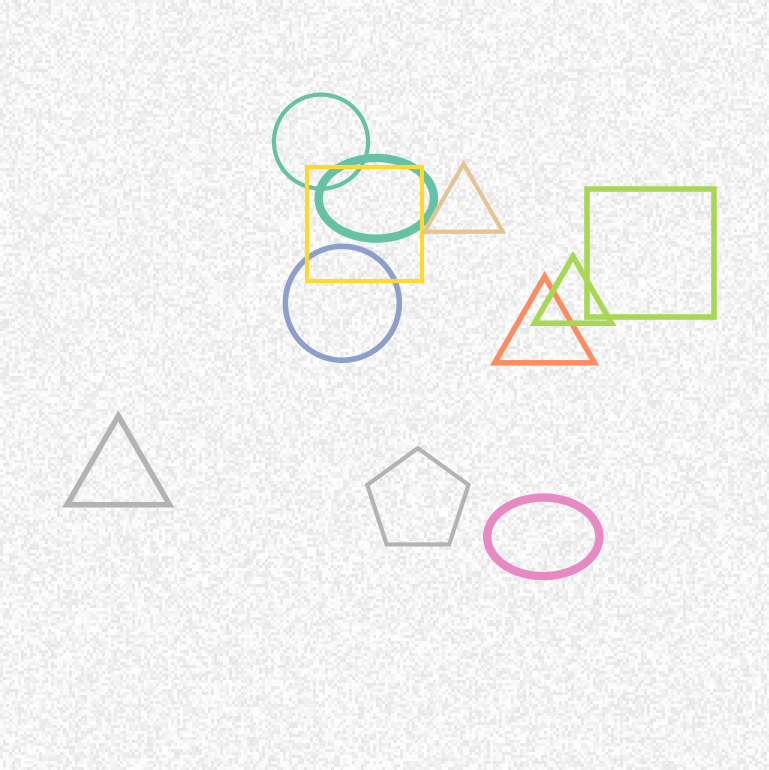[{"shape": "circle", "thickness": 1.5, "radius": 0.31, "center": [0.417, 0.816]}, {"shape": "oval", "thickness": 3, "radius": 0.37, "center": [0.489, 0.742]}, {"shape": "triangle", "thickness": 2, "radius": 0.37, "center": [0.707, 0.566]}, {"shape": "circle", "thickness": 2, "radius": 0.37, "center": [0.445, 0.606]}, {"shape": "oval", "thickness": 3, "radius": 0.36, "center": [0.706, 0.303]}, {"shape": "triangle", "thickness": 2, "radius": 0.29, "center": [0.744, 0.609]}, {"shape": "square", "thickness": 2, "radius": 0.41, "center": [0.845, 0.671]}, {"shape": "square", "thickness": 1.5, "radius": 0.37, "center": [0.473, 0.709]}, {"shape": "triangle", "thickness": 1.5, "radius": 0.29, "center": [0.602, 0.728]}, {"shape": "pentagon", "thickness": 1.5, "radius": 0.35, "center": [0.543, 0.349]}, {"shape": "triangle", "thickness": 2, "radius": 0.38, "center": [0.154, 0.383]}]